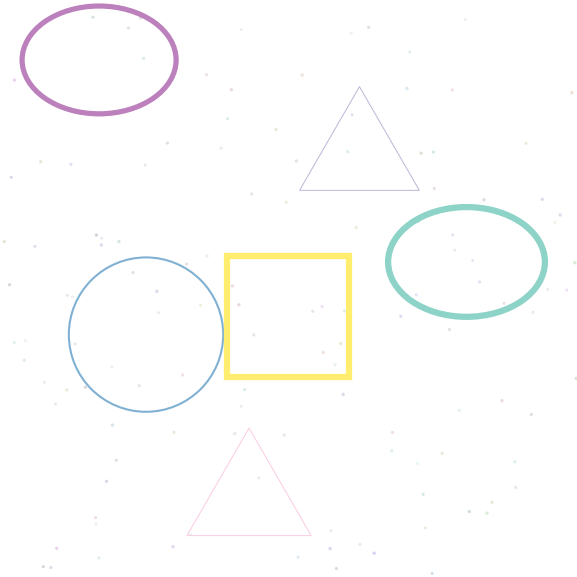[{"shape": "oval", "thickness": 3, "radius": 0.68, "center": [0.808, 0.546]}, {"shape": "triangle", "thickness": 0.5, "radius": 0.6, "center": [0.622, 0.729]}, {"shape": "circle", "thickness": 1, "radius": 0.67, "center": [0.253, 0.42]}, {"shape": "triangle", "thickness": 0.5, "radius": 0.62, "center": [0.431, 0.134]}, {"shape": "oval", "thickness": 2.5, "radius": 0.67, "center": [0.172, 0.895]}, {"shape": "square", "thickness": 3, "radius": 0.53, "center": [0.499, 0.451]}]